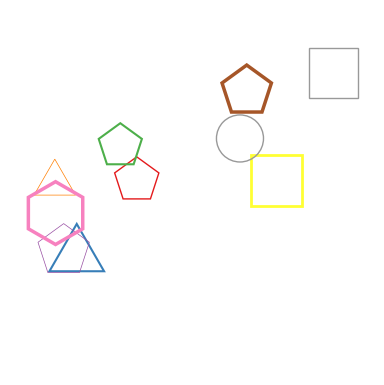[{"shape": "pentagon", "thickness": 1, "radius": 0.3, "center": [0.355, 0.532]}, {"shape": "triangle", "thickness": 1.5, "radius": 0.41, "center": [0.199, 0.336]}, {"shape": "pentagon", "thickness": 1.5, "radius": 0.29, "center": [0.312, 0.621]}, {"shape": "pentagon", "thickness": 0.5, "radius": 0.35, "center": [0.165, 0.349]}, {"shape": "triangle", "thickness": 0.5, "radius": 0.31, "center": [0.142, 0.524]}, {"shape": "square", "thickness": 2, "radius": 0.33, "center": [0.718, 0.532]}, {"shape": "pentagon", "thickness": 2.5, "radius": 0.34, "center": [0.641, 0.764]}, {"shape": "hexagon", "thickness": 2.5, "radius": 0.41, "center": [0.144, 0.447]}, {"shape": "circle", "thickness": 1, "radius": 0.31, "center": [0.623, 0.64]}, {"shape": "square", "thickness": 1, "radius": 0.32, "center": [0.866, 0.81]}]